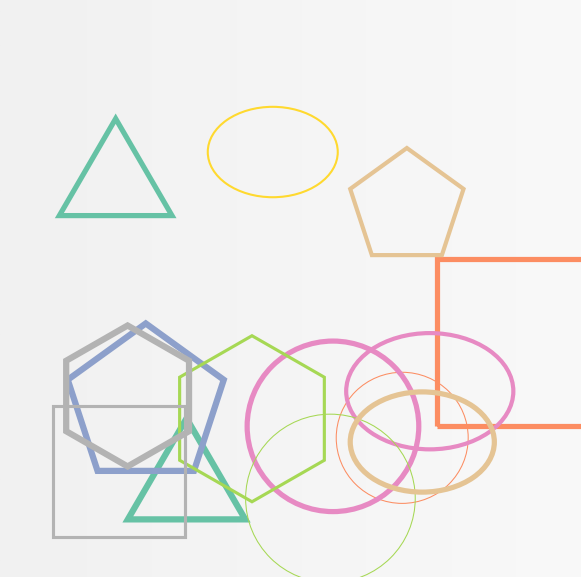[{"shape": "triangle", "thickness": 3, "radius": 0.58, "center": [0.321, 0.158]}, {"shape": "triangle", "thickness": 2.5, "radius": 0.56, "center": [0.199, 0.682]}, {"shape": "square", "thickness": 2.5, "radius": 0.72, "center": [0.896, 0.406]}, {"shape": "circle", "thickness": 0.5, "radius": 0.57, "center": [0.692, 0.241]}, {"shape": "pentagon", "thickness": 3, "radius": 0.71, "center": [0.251, 0.298]}, {"shape": "oval", "thickness": 2, "radius": 0.72, "center": [0.739, 0.322]}, {"shape": "circle", "thickness": 2.5, "radius": 0.74, "center": [0.573, 0.261]}, {"shape": "hexagon", "thickness": 1.5, "radius": 0.72, "center": [0.434, 0.274]}, {"shape": "circle", "thickness": 0.5, "radius": 0.73, "center": [0.568, 0.136]}, {"shape": "oval", "thickness": 1, "radius": 0.56, "center": [0.469, 0.736]}, {"shape": "oval", "thickness": 2.5, "radius": 0.62, "center": [0.727, 0.234]}, {"shape": "pentagon", "thickness": 2, "radius": 0.51, "center": [0.7, 0.64]}, {"shape": "square", "thickness": 1.5, "radius": 0.57, "center": [0.205, 0.183]}, {"shape": "hexagon", "thickness": 3, "radius": 0.61, "center": [0.22, 0.313]}]